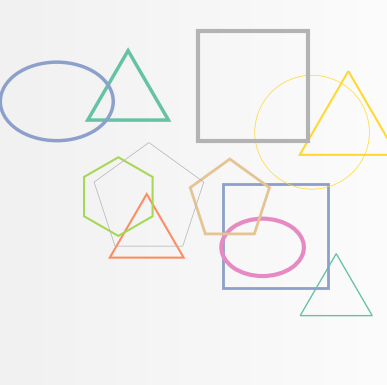[{"shape": "triangle", "thickness": 2.5, "radius": 0.6, "center": [0.331, 0.748]}, {"shape": "triangle", "thickness": 1, "radius": 0.54, "center": [0.868, 0.234]}, {"shape": "triangle", "thickness": 1.5, "radius": 0.55, "center": [0.379, 0.386]}, {"shape": "square", "thickness": 2, "radius": 0.68, "center": [0.711, 0.388]}, {"shape": "oval", "thickness": 2.5, "radius": 0.73, "center": [0.147, 0.737]}, {"shape": "oval", "thickness": 3, "radius": 0.53, "center": [0.678, 0.357]}, {"shape": "hexagon", "thickness": 1.5, "radius": 0.51, "center": [0.305, 0.489]}, {"shape": "circle", "thickness": 0.5, "radius": 0.74, "center": [0.805, 0.657]}, {"shape": "triangle", "thickness": 1.5, "radius": 0.72, "center": [0.899, 0.67]}, {"shape": "pentagon", "thickness": 2, "radius": 0.54, "center": [0.593, 0.479]}, {"shape": "pentagon", "thickness": 0.5, "radius": 0.74, "center": [0.384, 0.481]}, {"shape": "square", "thickness": 3, "radius": 0.71, "center": [0.653, 0.778]}]